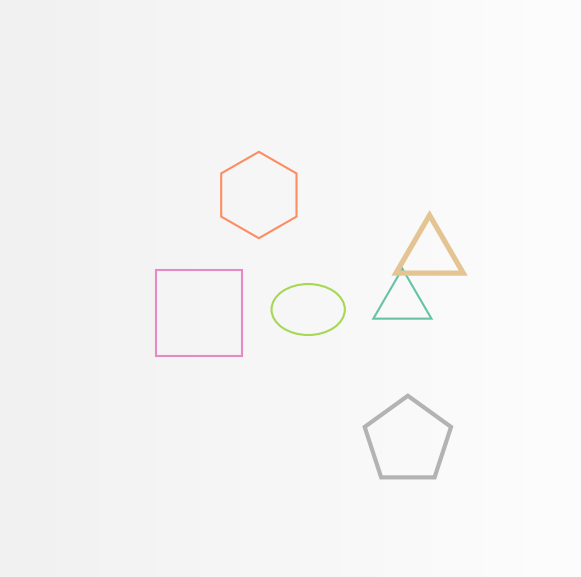[{"shape": "triangle", "thickness": 1, "radius": 0.29, "center": [0.692, 0.476]}, {"shape": "hexagon", "thickness": 1, "radius": 0.37, "center": [0.445, 0.661]}, {"shape": "square", "thickness": 1, "radius": 0.37, "center": [0.342, 0.457]}, {"shape": "oval", "thickness": 1, "radius": 0.32, "center": [0.53, 0.463]}, {"shape": "triangle", "thickness": 2.5, "radius": 0.33, "center": [0.739, 0.56]}, {"shape": "pentagon", "thickness": 2, "radius": 0.39, "center": [0.702, 0.236]}]